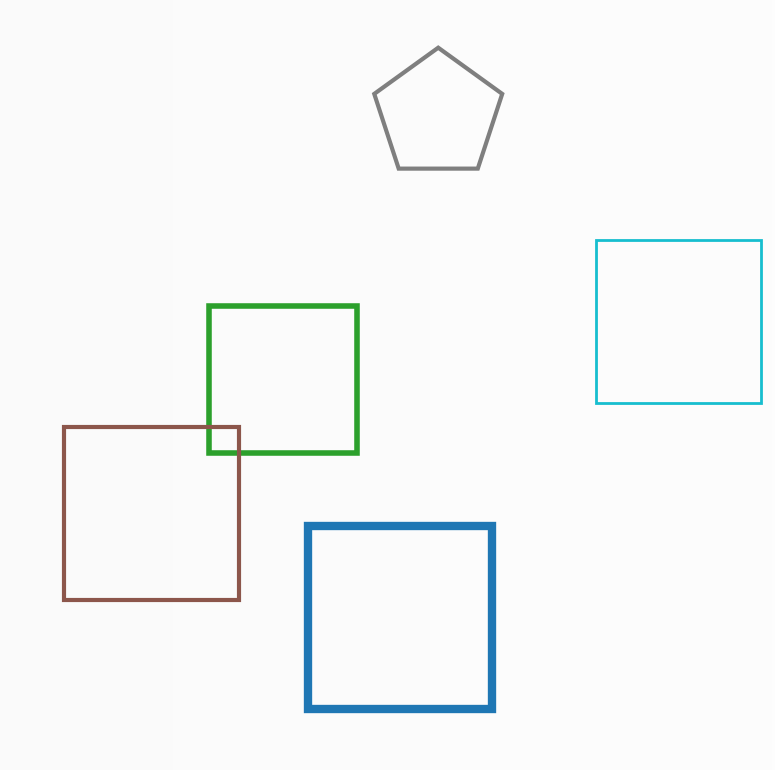[{"shape": "square", "thickness": 3, "radius": 0.6, "center": [0.516, 0.198]}, {"shape": "square", "thickness": 2, "radius": 0.48, "center": [0.365, 0.507]}, {"shape": "square", "thickness": 1.5, "radius": 0.56, "center": [0.195, 0.333]}, {"shape": "pentagon", "thickness": 1.5, "radius": 0.43, "center": [0.565, 0.851]}, {"shape": "square", "thickness": 1, "radius": 0.53, "center": [0.875, 0.582]}]